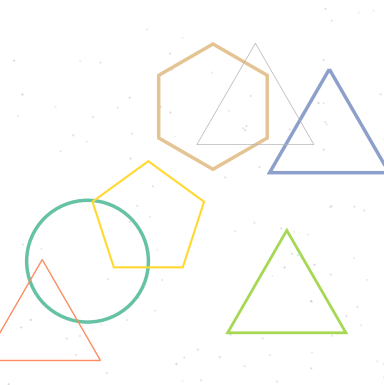[{"shape": "circle", "thickness": 2.5, "radius": 0.79, "center": [0.227, 0.322]}, {"shape": "triangle", "thickness": 1, "radius": 0.87, "center": [0.11, 0.151]}, {"shape": "triangle", "thickness": 2.5, "radius": 0.9, "center": [0.855, 0.641]}, {"shape": "triangle", "thickness": 2, "radius": 0.89, "center": [0.745, 0.224]}, {"shape": "pentagon", "thickness": 1.5, "radius": 0.76, "center": [0.385, 0.429]}, {"shape": "hexagon", "thickness": 2.5, "radius": 0.81, "center": [0.553, 0.723]}, {"shape": "triangle", "thickness": 0.5, "radius": 0.88, "center": [0.663, 0.712]}]